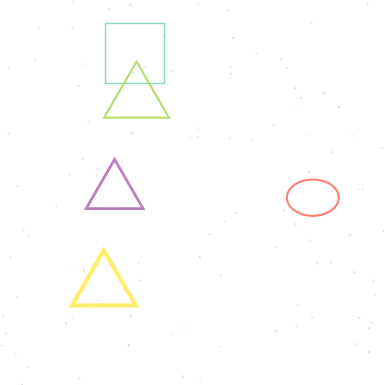[{"shape": "square", "thickness": 1, "radius": 0.39, "center": [0.35, 0.862]}, {"shape": "oval", "thickness": 1.5, "radius": 0.34, "center": [0.813, 0.487]}, {"shape": "triangle", "thickness": 1.5, "radius": 0.49, "center": [0.355, 0.743]}, {"shape": "triangle", "thickness": 2, "radius": 0.43, "center": [0.298, 0.501]}, {"shape": "triangle", "thickness": 3, "radius": 0.48, "center": [0.27, 0.254]}]